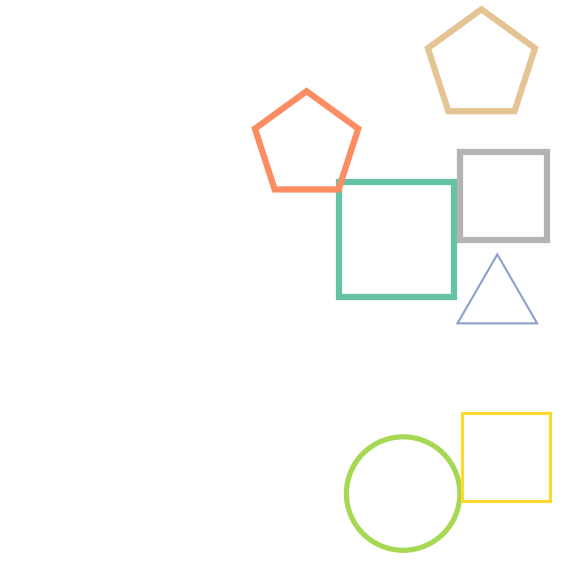[{"shape": "square", "thickness": 3, "radius": 0.5, "center": [0.687, 0.585]}, {"shape": "pentagon", "thickness": 3, "radius": 0.47, "center": [0.531, 0.747]}, {"shape": "triangle", "thickness": 1, "radius": 0.4, "center": [0.861, 0.479]}, {"shape": "circle", "thickness": 2.5, "radius": 0.49, "center": [0.698, 0.144]}, {"shape": "square", "thickness": 1.5, "radius": 0.38, "center": [0.875, 0.207]}, {"shape": "pentagon", "thickness": 3, "radius": 0.49, "center": [0.834, 0.885]}, {"shape": "square", "thickness": 3, "radius": 0.38, "center": [0.872, 0.66]}]